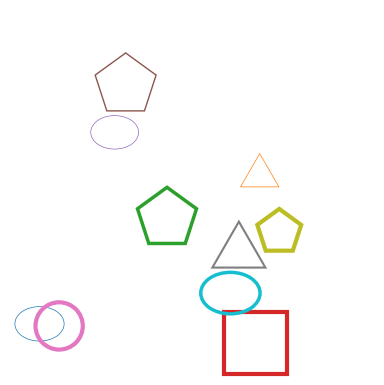[{"shape": "oval", "thickness": 0.5, "radius": 0.32, "center": [0.103, 0.159]}, {"shape": "triangle", "thickness": 0.5, "radius": 0.29, "center": [0.675, 0.543]}, {"shape": "pentagon", "thickness": 2.5, "radius": 0.4, "center": [0.434, 0.433]}, {"shape": "square", "thickness": 3, "radius": 0.4, "center": [0.664, 0.109]}, {"shape": "oval", "thickness": 0.5, "radius": 0.31, "center": [0.298, 0.656]}, {"shape": "pentagon", "thickness": 1, "radius": 0.42, "center": [0.326, 0.779]}, {"shape": "circle", "thickness": 3, "radius": 0.31, "center": [0.154, 0.153]}, {"shape": "triangle", "thickness": 1.5, "radius": 0.4, "center": [0.62, 0.345]}, {"shape": "pentagon", "thickness": 3, "radius": 0.3, "center": [0.725, 0.397]}, {"shape": "oval", "thickness": 2.5, "radius": 0.39, "center": [0.598, 0.239]}]